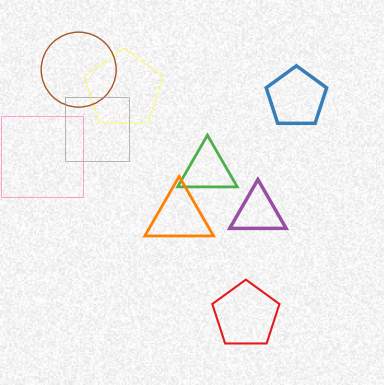[{"shape": "pentagon", "thickness": 1.5, "radius": 0.46, "center": [0.639, 0.182]}, {"shape": "pentagon", "thickness": 2.5, "radius": 0.41, "center": [0.77, 0.746]}, {"shape": "triangle", "thickness": 2, "radius": 0.45, "center": [0.539, 0.559]}, {"shape": "triangle", "thickness": 2.5, "radius": 0.42, "center": [0.67, 0.449]}, {"shape": "triangle", "thickness": 2, "radius": 0.52, "center": [0.465, 0.439]}, {"shape": "pentagon", "thickness": 0.5, "radius": 0.54, "center": [0.321, 0.768]}, {"shape": "circle", "thickness": 1, "radius": 0.49, "center": [0.204, 0.819]}, {"shape": "square", "thickness": 0.5, "radius": 0.53, "center": [0.109, 0.593]}, {"shape": "square", "thickness": 0.5, "radius": 0.42, "center": [0.251, 0.665]}]